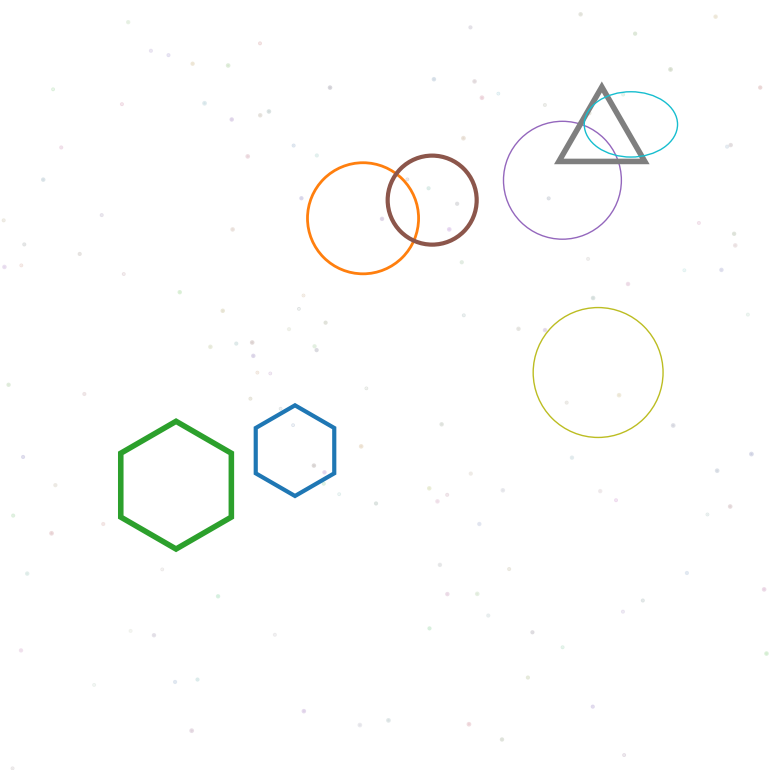[{"shape": "hexagon", "thickness": 1.5, "radius": 0.29, "center": [0.383, 0.415]}, {"shape": "circle", "thickness": 1, "radius": 0.36, "center": [0.471, 0.717]}, {"shape": "hexagon", "thickness": 2, "radius": 0.41, "center": [0.229, 0.37]}, {"shape": "circle", "thickness": 0.5, "radius": 0.38, "center": [0.73, 0.766]}, {"shape": "circle", "thickness": 1.5, "radius": 0.29, "center": [0.561, 0.74]}, {"shape": "triangle", "thickness": 2, "radius": 0.32, "center": [0.782, 0.823]}, {"shape": "circle", "thickness": 0.5, "radius": 0.42, "center": [0.777, 0.516]}, {"shape": "oval", "thickness": 0.5, "radius": 0.3, "center": [0.819, 0.838]}]